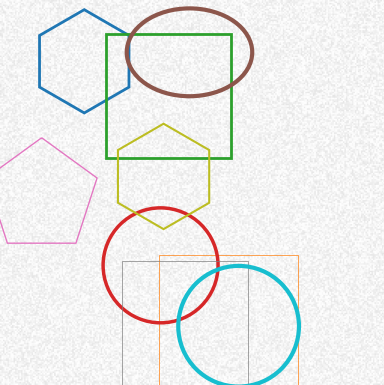[{"shape": "hexagon", "thickness": 2, "radius": 0.67, "center": [0.219, 0.841]}, {"shape": "square", "thickness": 0.5, "radius": 0.9, "center": [0.593, 0.158]}, {"shape": "square", "thickness": 2, "radius": 0.81, "center": [0.438, 0.751]}, {"shape": "circle", "thickness": 2.5, "radius": 0.75, "center": [0.417, 0.311]}, {"shape": "oval", "thickness": 3, "radius": 0.81, "center": [0.492, 0.864]}, {"shape": "pentagon", "thickness": 1, "radius": 0.76, "center": [0.108, 0.491]}, {"shape": "square", "thickness": 0.5, "radius": 0.82, "center": [0.48, 0.158]}, {"shape": "hexagon", "thickness": 1.5, "radius": 0.68, "center": [0.425, 0.542]}, {"shape": "circle", "thickness": 3, "radius": 0.78, "center": [0.62, 0.153]}]